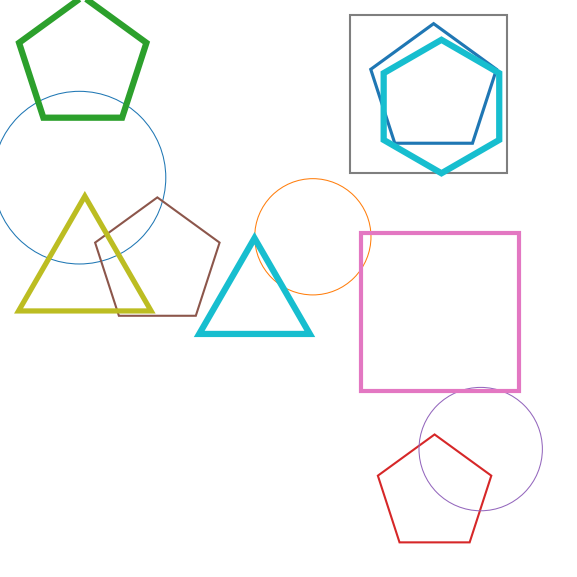[{"shape": "pentagon", "thickness": 1.5, "radius": 0.57, "center": [0.751, 0.844]}, {"shape": "circle", "thickness": 0.5, "radius": 0.75, "center": [0.138, 0.692]}, {"shape": "circle", "thickness": 0.5, "radius": 0.5, "center": [0.542, 0.589]}, {"shape": "pentagon", "thickness": 3, "radius": 0.58, "center": [0.143, 0.889]}, {"shape": "pentagon", "thickness": 1, "radius": 0.52, "center": [0.753, 0.144]}, {"shape": "circle", "thickness": 0.5, "radius": 0.53, "center": [0.832, 0.221]}, {"shape": "pentagon", "thickness": 1, "radius": 0.57, "center": [0.272, 0.544]}, {"shape": "square", "thickness": 2, "radius": 0.68, "center": [0.761, 0.458]}, {"shape": "square", "thickness": 1, "radius": 0.68, "center": [0.742, 0.836]}, {"shape": "triangle", "thickness": 2.5, "radius": 0.66, "center": [0.147, 0.527]}, {"shape": "triangle", "thickness": 3, "radius": 0.55, "center": [0.441, 0.476]}, {"shape": "hexagon", "thickness": 3, "radius": 0.58, "center": [0.764, 0.815]}]